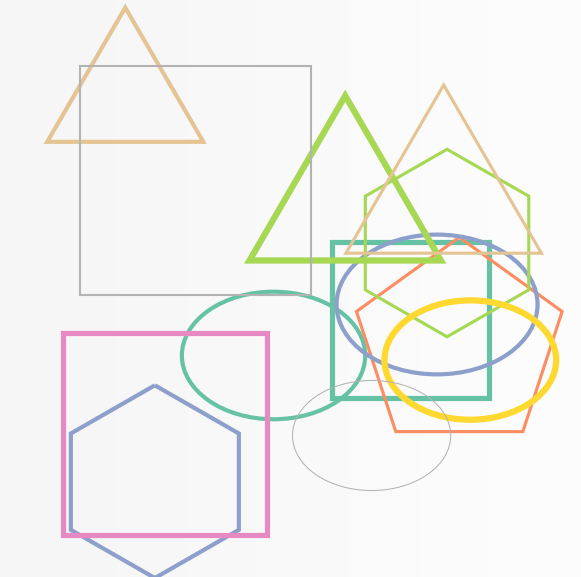[{"shape": "square", "thickness": 2.5, "radius": 0.68, "center": [0.706, 0.445]}, {"shape": "oval", "thickness": 2, "radius": 0.79, "center": [0.471, 0.384]}, {"shape": "pentagon", "thickness": 1.5, "radius": 0.93, "center": [0.79, 0.402]}, {"shape": "hexagon", "thickness": 2, "radius": 0.83, "center": [0.266, 0.165]}, {"shape": "oval", "thickness": 2, "radius": 0.86, "center": [0.752, 0.472]}, {"shape": "square", "thickness": 2.5, "radius": 0.88, "center": [0.284, 0.248]}, {"shape": "triangle", "thickness": 3, "radius": 0.95, "center": [0.594, 0.643]}, {"shape": "hexagon", "thickness": 1.5, "radius": 0.81, "center": [0.769, 0.578]}, {"shape": "oval", "thickness": 3, "radius": 0.74, "center": [0.809, 0.376]}, {"shape": "triangle", "thickness": 2, "radius": 0.77, "center": [0.216, 0.831]}, {"shape": "triangle", "thickness": 1.5, "radius": 0.97, "center": [0.763, 0.658]}, {"shape": "square", "thickness": 1, "radius": 0.99, "center": [0.336, 0.687]}, {"shape": "oval", "thickness": 0.5, "radius": 0.68, "center": [0.639, 0.245]}]